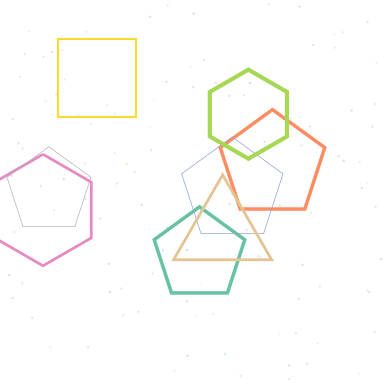[{"shape": "pentagon", "thickness": 2.5, "radius": 0.62, "center": [0.518, 0.339]}, {"shape": "pentagon", "thickness": 2.5, "radius": 0.71, "center": [0.708, 0.573]}, {"shape": "pentagon", "thickness": 0.5, "radius": 0.69, "center": [0.603, 0.506]}, {"shape": "hexagon", "thickness": 2, "radius": 0.72, "center": [0.112, 0.454]}, {"shape": "hexagon", "thickness": 3, "radius": 0.58, "center": [0.645, 0.703]}, {"shape": "square", "thickness": 1.5, "radius": 0.51, "center": [0.251, 0.798]}, {"shape": "triangle", "thickness": 2, "radius": 0.73, "center": [0.578, 0.399]}, {"shape": "pentagon", "thickness": 0.5, "radius": 0.57, "center": [0.127, 0.504]}]